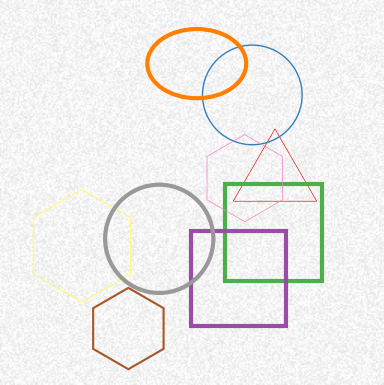[{"shape": "triangle", "thickness": 0.5, "radius": 0.63, "center": [0.714, 0.54]}, {"shape": "circle", "thickness": 1, "radius": 0.65, "center": [0.655, 0.753]}, {"shape": "square", "thickness": 3, "radius": 0.63, "center": [0.711, 0.397]}, {"shape": "square", "thickness": 3, "radius": 0.62, "center": [0.619, 0.277]}, {"shape": "oval", "thickness": 3, "radius": 0.64, "center": [0.511, 0.835]}, {"shape": "hexagon", "thickness": 0.5, "radius": 0.73, "center": [0.213, 0.361]}, {"shape": "hexagon", "thickness": 1.5, "radius": 0.53, "center": [0.333, 0.147]}, {"shape": "hexagon", "thickness": 0.5, "radius": 0.57, "center": [0.636, 0.537]}, {"shape": "circle", "thickness": 3, "radius": 0.7, "center": [0.414, 0.38]}]